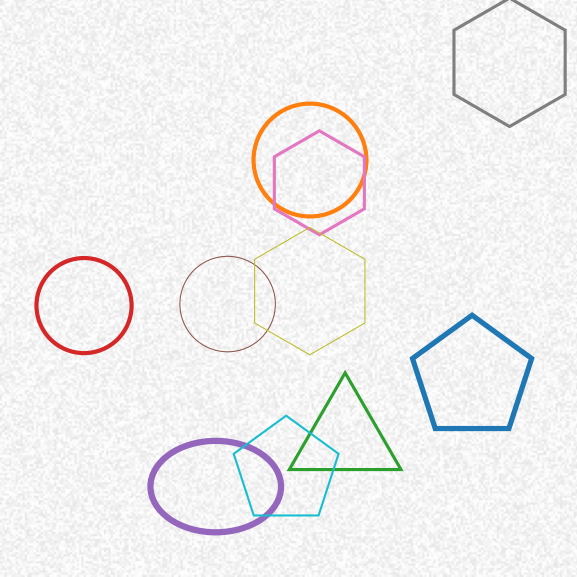[{"shape": "pentagon", "thickness": 2.5, "radius": 0.54, "center": [0.817, 0.345]}, {"shape": "circle", "thickness": 2, "radius": 0.49, "center": [0.537, 0.722]}, {"shape": "triangle", "thickness": 1.5, "radius": 0.56, "center": [0.598, 0.242]}, {"shape": "circle", "thickness": 2, "radius": 0.41, "center": [0.146, 0.47]}, {"shape": "oval", "thickness": 3, "radius": 0.57, "center": [0.374, 0.157]}, {"shape": "circle", "thickness": 0.5, "radius": 0.41, "center": [0.394, 0.473]}, {"shape": "hexagon", "thickness": 1.5, "radius": 0.45, "center": [0.553, 0.683]}, {"shape": "hexagon", "thickness": 1.5, "radius": 0.56, "center": [0.882, 0.891]}, {"shape": "hexagon", "thickness": 0.5, "radius": 0.55, "center": [0.536, 0.495]}, {"shape": "pentagon", "thickness": 1, "radius": 0.48, "center": [0.496, 0.184]}]